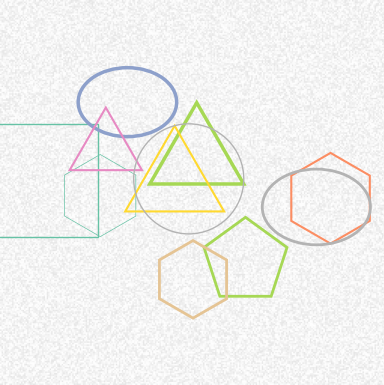[{"shape": "square", "thickness": 1, "radius": 0.74, "center": [0.108, 0.531]}, {"shape": "hexagon", "thickness": 0.5, "radius": 0.53, "center": [0.26, 0.492]}, {"shape": "hexagon", "thickness": 1.5, "radius": 0.59, "center": [0.859, 0.485]}, {"shape": "oval", "thickness": 2.5, "radius": 0.64, "center": [0.331, 0.735]}, {"shape": "triangle", "thickness": 1.5, "radius": 0.54, "center": [0.275, 0.612]}, {"shape": "triangle", "thickness": 2.5, "radius": 0.7, "center": [0.511, 0.592]}, {"shape": "pentagon", "thickness": 2, "radius": 0.57, "center": [0.638, 0.322]}, {"shape": "triangle", "thickness": 1.5, "radius": 0.74, "center": [0.454, 0.525]}, {"shape": "hexagon", "thickness": 2, "radius": 0.5, "center": [0.501, 0.274]}, {"shape": "circle", "thickness": 1, "radius": 0.71, "center": [0.49, 0.535]}, {"shape": "oval", "thickness": 2, "radius": 0.7, "center": [0.822, 0.462]}]